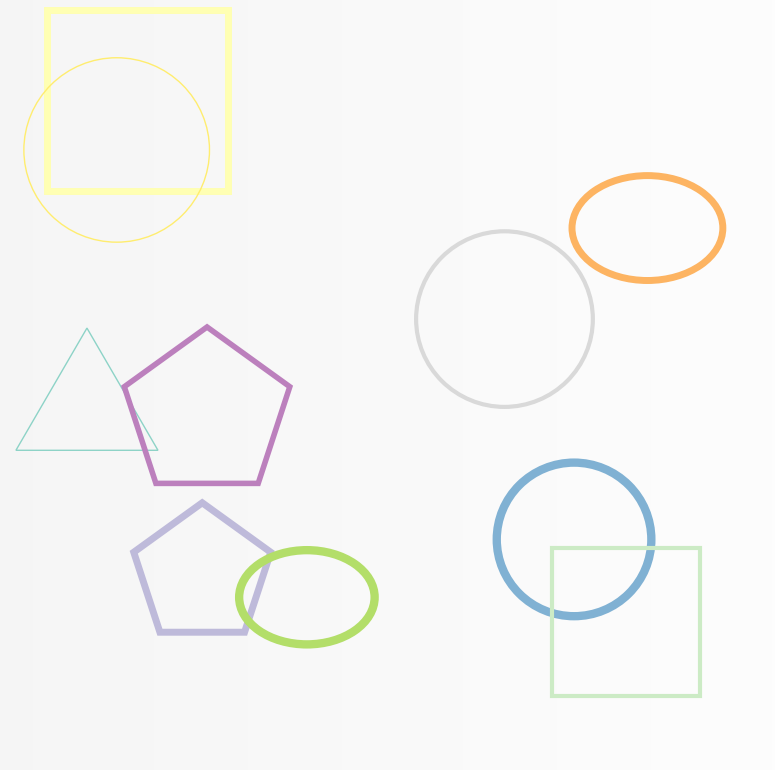[{"shape": "triangle", "thickness": 0.5, "radius": 0.53, "center": [0.112, 0.468]}, {"shape": "square", "thickness": 2.5, "radius": 0.59, "center": [0.177, 0.869]}, {"shape": "pentagon", "thickness": 2.5, "radius": 0.46, "center": [0.261, 0.254]}, {"shape": "circle", "thickness": 3, "radius": 0.5, "center": [0.741, 0.299]}, {"shape": "oval", "thickness": 2.5, "radius": 0.49, "center": [0.835, 0.704]}, {"shape": "oval", "thickness": 3, "radius": 0.44, "center": [0.396, 0.224]}, {"shape": "circle", "thickness": 1.5, "radius": 0.57, "center": [0.651, 0.586]}, {"shape": "pentagon", "thickness": 2, "radius": 0.56, "center": [0.267, 0.463]}, {"shape": "square", "thickness": 1.5, "radius": 0.48, "center": [0.808, 0.192]}, {"shape": "circle", "thickness": 0.5, "radius": 0.6, "center": [0.151, 0.805]}]